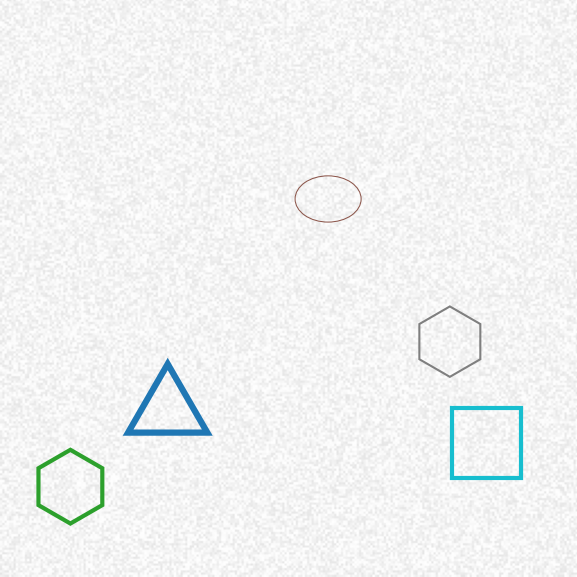[{"shape": "triangle", "thickness": 3, "radius": 0.4, "center": [0.29, 0.29]}, {"shape": "hexagon", "thickness": 2, "radius": 0.32, "center": [0.122, 0.156]}, {"shape": "oval", "thickness": 0.5, "radius": 0.29, "center": [0.568, 0.655]}, {"shape": "hexagon", "thickness": 1, "radius": 0.3, "center": [0.779, 0.408]}, {"shape": "square", "thickness": 2, "radius": 0.3, "center": [0.843, 0.232]}]